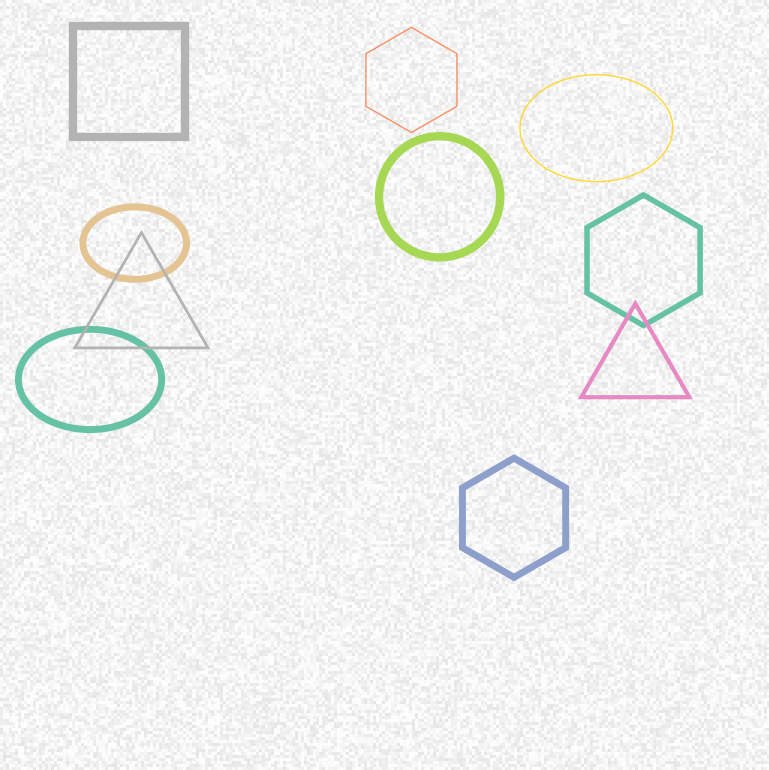[{"shape": "oval", "thickness": 2.5, "radius": 0.47, "center": [0.117, 0.507]}, {"shape": "hexagon", "thickness": 2, "radius": 0.42, "center": [0.836, 0.662]}, {"shape": "hexagon", "thickness": 0.5, "radius": 0.34, "center": [0.534, 0.896]}, {"shape": "hexagon", "thickness": 2.5, "radius": 0.39, "center": [0.668, 0.328]}, {"shape": "triangle", "thickness": 1.5, "radius": 0.41, "center": [0.825, 0.525]}, {"shape": "circle", "thickness": 3, "radius": 0.39, "center": [0.571, 0.744]}, {"shape": "oval", "thickness": 0.5, "radius": 0.5, "center": [0.775, 0.834]}, {"shape": "oval", "thickness": 2.5, "radius": 0.34, "center": [0.175, 0.684]}, {"shape": "square", "thickness": 3, "radius": 0.36, "center": [0.168, 0.894]}, {"shape": "triangle", "thickness": 1, "radius": 0.5, "center": [0.184, 0.598]}]